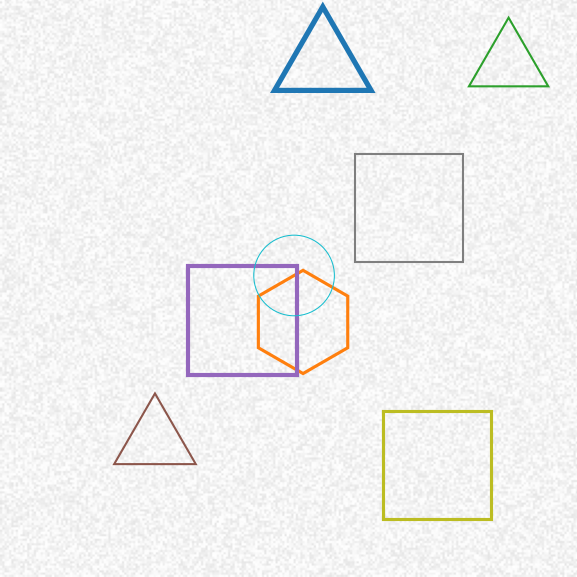[{"shape": "triangle", "thickness": 2.5, "radius": 0.48, "center": [0.559, 0.891]}, {"shape": "hexagon", "thickness": 1.5, "radius": 0.45, "center": [0.525, 0.442]}, {"shape": "triangle", "thickness": 1, "radius": 0.4, "center": [0.881, 0.889]}, {"shape": "square", "thickness": 2, "radius": 0.47, "center": [0.419, 0.444]}, {"shape": "triangle", "thickness": 1, "radius": 0.41, "center": [0.268, 0.236]}, {"shape": "square", "thickness": 1, "radius": 0.47, "center": [0.708, 0.639]}, {"shape": "square", "thickness": 1.5, "radius": 0.47, "center": [0.756, 0.194]}, {"shape": "circle", "thickness": 0.5, "radius": 0.35, "center": [0.509, 0.522]}]